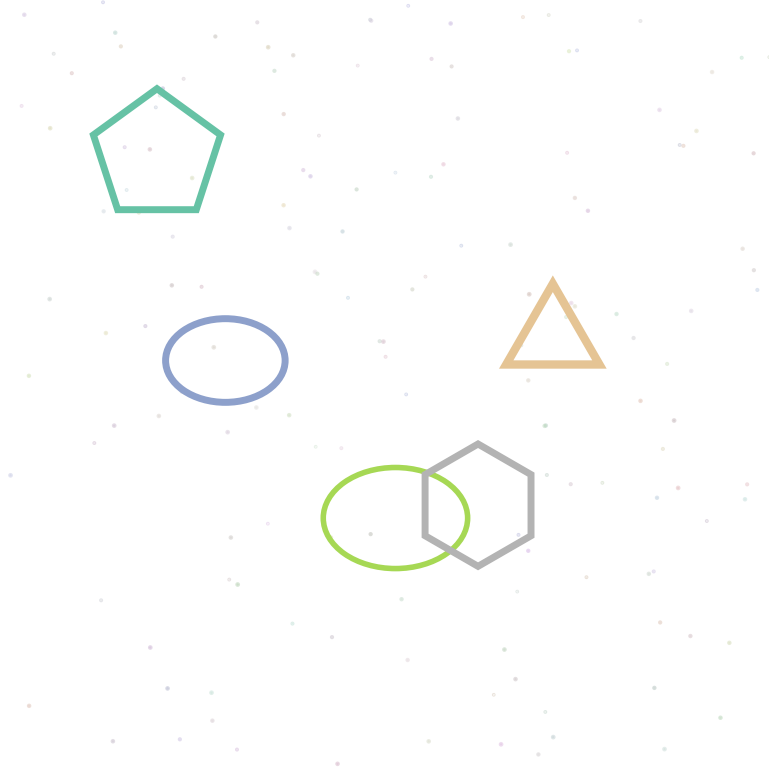[{"shape": "pentagon", "thickness": 2.5, "radius": 0.43, "center": [0.204, 0.798]}, {"shape": "oval", "thickness": 2.5, "radius": 0.39, "center": [0.293, 0.532]}, {"shape": "oval", "thickness": 2, "radius": 0.47, "center": [0.514, 0.327]}, {"shape": "triangle", "thickness": 3, "radius": 0.35, "center": [0.718, 0.562]}, {"shape": "hexagon", "thickness": 2.5, "radius": 0.4, "center": [0.621, 0.344]}]